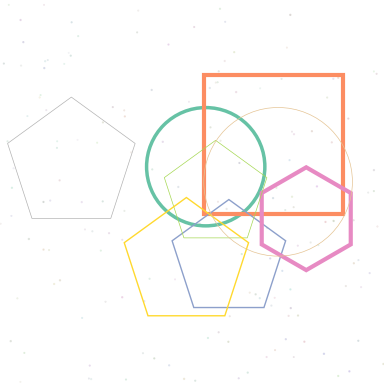[{"shape": "circle", "thickness": 2.5, "radius": 0.77, "center": [0.534, 0.567]}, {"shape": "square", "thickness": 3, "radius": 0.9, "center": [0.711, 0.625]}, {"shape": "pentagon", "thickness": 1, "radius": 0.78, "center": [0.594, 0.327]}, {"shape": "hexagon", "thickness": 3, "radius": 0.67, "center": [0.795, 0.432]}, {"shape": "pentagon", "thickness": 0.5, "radius": 0.7, "center": [0.56, 0.495]}, {"shape": "pentagon", "thickness": 1, "radius": 0.85, "center": [0.484, 0.317]}, {"shape": "circle", "thickness": 0.5, "radius": 0.97, "center": [0.722, 0.528]}, {"shape": "pentagon", "thickness": 0.5, "radius": 0.87, "center": [0.185, 0.574]}]